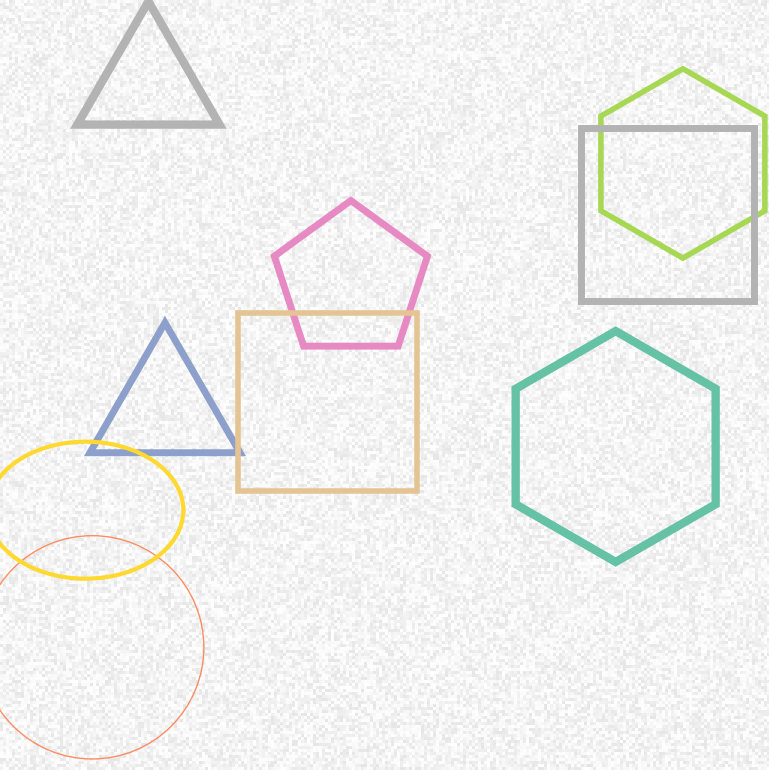[{"shape": "hexagon", "thickness": 3, "radius": 0.75, "center": [0.8, 0.42]}, {"shape": "circle", "thickness": 0.5, "radius": 0.72, "center": [0.12, 0.159]}, {"shape": "triangle", "thickness": 2.5, "radius": 0.56, "center": [0.214, 0.468]}, {"shape": "pentagon", "thickness": 2.5, "radius": 0.52, "center": [0.456, 0.635]}, {"shape": "hexagon", "thickness": 2, "radius": 0.61, "center": [0.887, 0.788]}, {"shape": "oval", "thickness": 1.5, "radius": 0.64, "center": [0.111, 0.337]}, {"shape": "square", "thickness": 2, "radius": 0.58, "center": [0.426, 0.478]}, {"shape": "triangle", "thickness": 3, "radius": 0.53, "center": [0.193, 0.892]}, {"shape": "square", "thickness": 2.5, "radius": 0.56, "center": [0.867, 0.721]}]